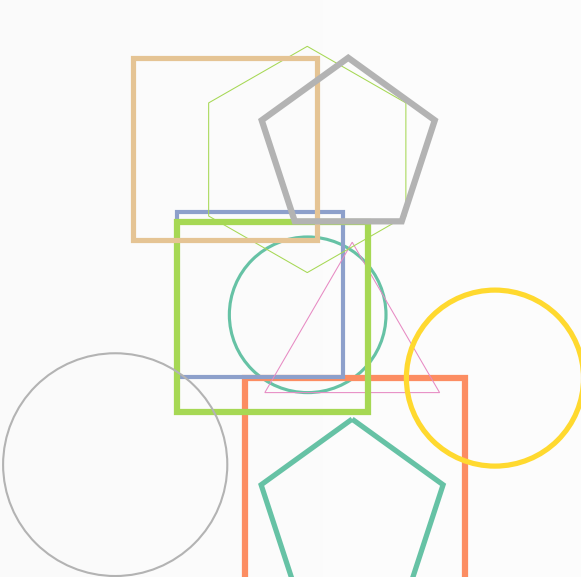[{"shape": "circle", "thickness": 1.5, "radius": 0.67, "center": [0.529, 0.454]}, {"shape": "pentagon", "thickness": 2.5, "radius": 0.82, "center": [0.606, 0.109]}, {"shape": "square", "thickness": 3, "radius": 0.95, "center": [0.611, 0.156]}, {"shape": "square", "thickness": 2, "radius": 0.72, "center": [0.448, 0.489]}, {"shape": "triangle", "thickness": 0.5, "radius": 0.87, "center": [0.606, 0.406]}, {"shape": "square", "thickness": 3, "radius": 0.82, "center": [0.469, 0.451]}, {"shape": "hexagon", "thickness": 0.5, "radius": 0.98, "center": [0.529, 0.723]}, {"shape": "circle", "thickness": 2.5, "radius": 0.76, "center": [0.852, 0.344]}, {"shape": "square", "thickness": 2.5, "radius": 0.79, "center": [0.387, 0.741]}, {"shape": "pentagon", "thickness": 3, "radius": 0.78, "center": [0.599, 0.743]}, {"shape": "circle", "thickness": 1, "radius": 0.96, "center": [0.198, 0.195]}]